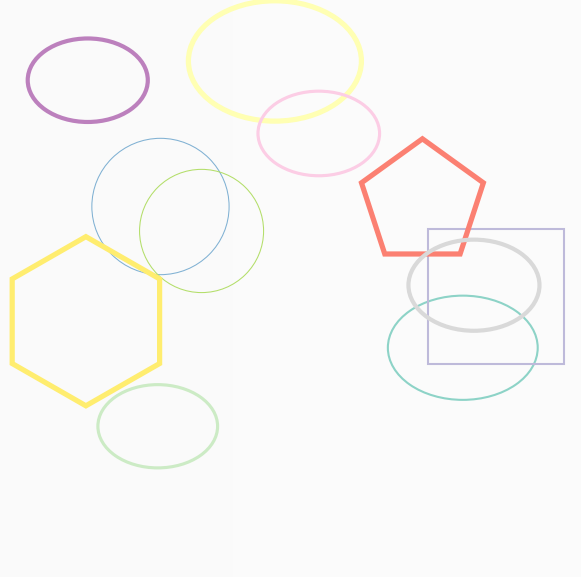[{"shape": "oval", "thickness": 1, "radius": 0.64, "center": [0.796, 0.397]}, {"shape": "oval", "thickness": 2.5, "radius": 0.74, "center": [0.473, 0.894]}, {"shape": "square", "thickness": 1, "radius": 0.59, "center": [0.853, 0.486]}, {"shape": "pentagon", "thickness": 2.5, "radius": 0.55, "center": [0.727, 0.649]}, {"shape": "circle", "thickness": 0.5, "radius": 0.59, "center": [0.276, 0.642]}, {"shape": "circle", "thickness": 0.5, "radius": 0.53, "center": [0.347, 0.599]}, {"shape": "oval", "thickness": 1.5, "radius": 0.52, "center": [0.548, 0.768]}, {"shape": "oval", "thickness": 2, "radius": 0.56, "center": [0.815, 0.505]}, {"shape": "oval", "thickness": 2, "radius": 0.52, "center": [0.151, 0.86]}, {"shape": "oval", "thickness": 1.5, "radius": 0.51, "center": [0.271, 0.261]}, {"shape": "hexagon", "thickness": 2.5, "radius": 0.73, "center": [0.148, 0.443]}]